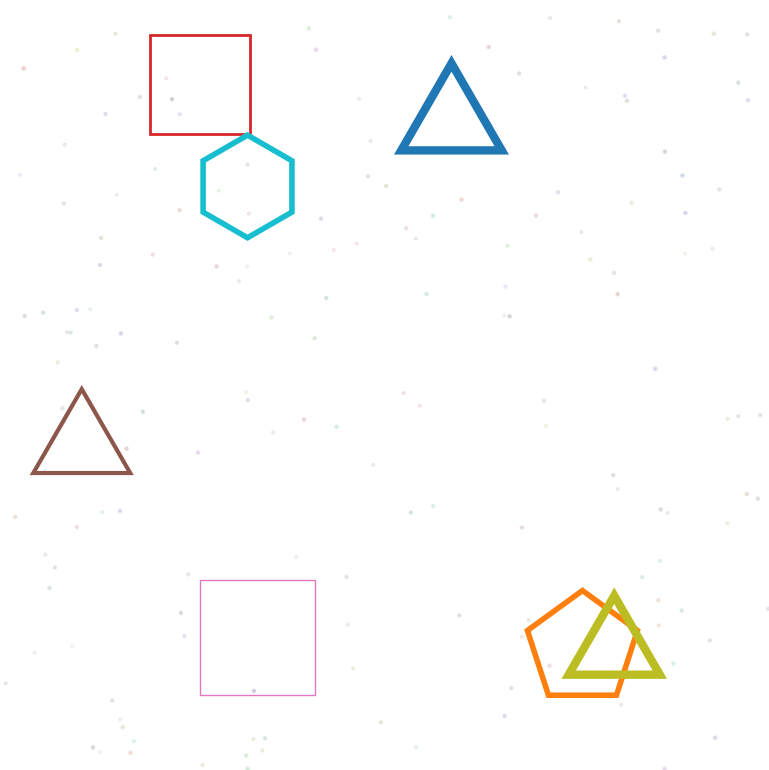[{"shape": "triangle", "thickness": 3, "radius": 0.38, "center": [0.586, 0.842]}, {"shape": "pentagon", "thickness": 2, "radius": 0.38, "center": [0.756, 0.158]}, {"shape": "square", "thickness": 1, "radius": 0.32, "center": [0.26, 0.89]}, {"shape": "triangle", "thickness": 1.5, "radius": 0.36, "center": [0.106, 0.422]}, {"shape": "square", "thickness": 0.5, "radius": 0.37, "center": [0.334, 0.172]}, {"shape": "triangle", "thickness": 3, "radius": 0.34, "center": [0.798, 0.158]}, {"shape": "hexagon", "thickness": 2, "radius": 0.33, "center": [0.321, 0.758]}]